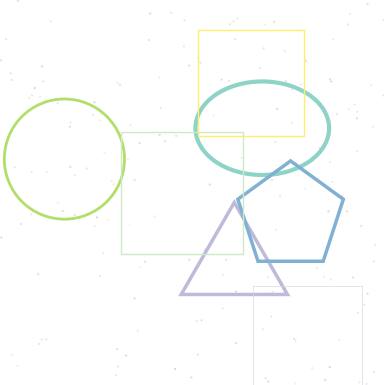[{"shape": "oval", "thickness": 3, "radius": 0.87, "center": [0.681, 0.667]}, {"shape": "triangle", "thickness": 2.5, "radius": 0.8, "center": [0.609, 0.315]}, {"shape": "pentagon", "thickness": 2.5, "radius": 0.72, "center": [0.755, 0.438]}, {"shape": "circle", "thickness": 2, "radius": 0.78, "center": [0.167, 0.587]}, {"shape": "square", "thickness": 0.5, "radius": 0.71, "center": [0.798, 0.114]}, {"shape": "square", "thickness": 1, "radius": 0.79, "center": [0.473, 0.499]}, {"shape": "square", "thickness": 1, "radius": 0.69, "center": [0.653, 0.784]}]